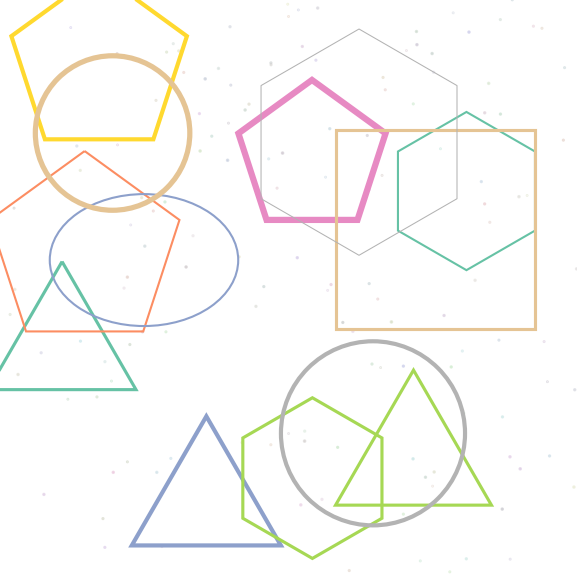[{"shape": "hexagon", "thickness": 1, "radius": 0.68, "center": [0.808, 0.668]}, {"shape": "triangle", "thickness": 1.5, "radius": 0.74, "center": [0.107, 0.398]}, {"shape": "pentagon", "thickness": 1, "radius": 0.86, "center": [0.147, 0.565]}, {"shape": "triangle", "thickness": 2, "radius": 0.75, "center": [0.357, 0.129]}, {"shape": "oval", "thickness": 1, "radius": 0.82, "center": [0.249, 0.549]}, {"shape": "pentagon", "thickness": 3, "radius": 0.67, "center": [0.54, 0.727]}, {"shape": "triangle", "thickness": 1.5, "radius": 0.78, "center": [0.716, 0.202]}, {"shape": "hexagon", "thickness": 1.5, "radius": 0.7, "center": [0.541, 0.171]}, {"shape": "pentagon", "thickness": 2, "radius": 0.8, "center": [0.172, 0.887]}, {"shape": "square", "thickness": 1.5, "radius": 0.86, "center": [0.754, 0.602]}, {"shape": "circle", "thickness": 2.5, "radius": 0.67, "center": [0.195, 0.769]}, {"shape": "circle", "thickness": 2, "radius": 0.8, "center": [0.646, 0.249]}, {"shape": "hexagon", "thickness": 0.5, "radius": 0.98, "center": [0.622, 0.753]}]